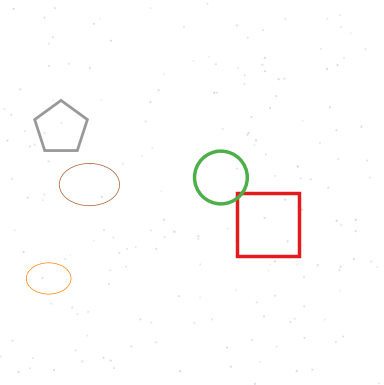[{"shape": "square", "thickness": 2.5, "radius": 0.41, "center": [0.696, 0.417]}, {"shape": "circle", "thickness": 2.5, "radius": 0.34, "center": [0.574, 0.539]}, {"shape": "oval", "thickness": 0.5, "radius": 0.29, "center": [0.126, 0.277]}, {"shape": "oval", "thickness": 0.5, "radius": 0.39, "center": [0.232, 0.521]}, {"shape": "pentagon", "thickness": 2, "radius": 0.36, "center": [0.159, 0.667]}]